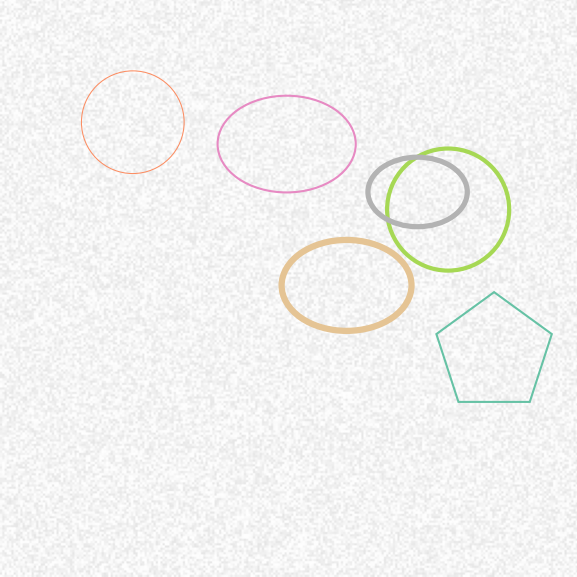[{"shape": "pentagon", "thickness": 1, "radius": 0.53, "center": [0.856, 0.388]}, {"shape": "circle", "thickness": 0.5, "radius": 0.44, "center": [0.23, 0.788]}, {"shape": "oval", "thickness": 1, "radius": 0.6, "center": [0.496, 0.75]}, {"shape": "circle", "thickness": 2, "radius": 0.53, "center": [0.776, 0.636]}, {"shape": "oval", "thickness": 3, "radius": 0.56, "center": [0.6, 0.505]}, {"shape": "oval", "thickness": 2.5, "radius": 0.43, "center": [0.723, 0.667]}]